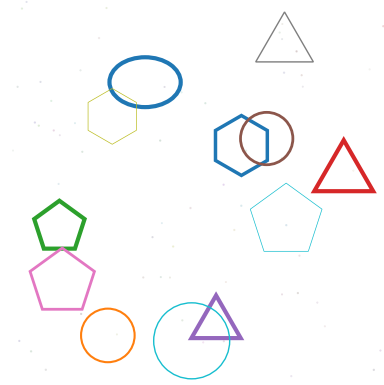[{"shape": "oval", "thickness": 3, "radius": 0.46, "center": [0.377, 0.787]}, {"shape": "hexagon", "thickness": 2.5, "radius": 0.39, "center": [0.627, 0.622]}, {"shape": "circle", "thickness": 1.5, "radius": 0.35, "center": [0.28, 0.129]}, {"shape": "pentagon", "thickness": 3, "radius": 0.34, "center": [0.154, 0.41]}, {"shape": "triangle", "thickness": 3, "radius": 0.44, "center": [0.893, 0.548]}, {"shape": "triangle", "thickness": 3, "radius": 0.37, "center": [0.561, 0.159]}, {"shape": "circle", "thickness": 2, "radius": 0.34, "center": [0.693, 0.64]}, {"shape": "pentagon", "thickness": 2, "radius": 0.44, "center": [0.162, 0.268]}, {"shape": "triangle", "thickness": 1, "radius": 0.43, "center": [0.739, 0.882]}, {"shape": "hexagon", "thickness": 0.5, "radius": 0.36, "center": [0.292, 0.698]}, {"shape": "pentagon", "thickness": 0.5, "radius": 0.49, "center": [0.743, 0.426]}, {"shape": "circle", "thickness": 1, "radius": 0.49, "center": [0.498, 0.115]}]